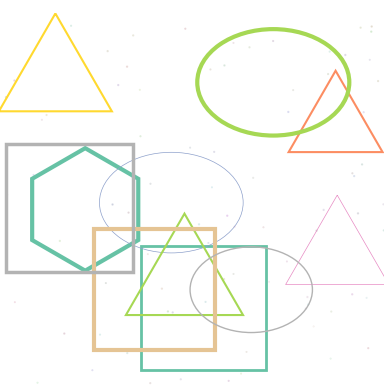[{"shape": "square", "thickness": 2, "radius": 0.81, "center": [0.529, 0.2]}, {"shape": "hexagon", "thickness": 3, "radius": 0.8, "center": [0.221, 0.456]}, {"shape": "triangle", "thickness": 1.5, "radius": 0.7, "center": [0.872, 0.675]}, {"shape": "oval", "thickness": 0.5, "radius": 0.93, "center": [0.445, 0.474]}, {"shape": "triangle", "thickness": 0.5, "radius": 0.77, "center": [0.876, 0.338]}, {"shape": "triangle", "thickness": 1.5, "radius": 0.88, "center": [0.479, 0.27]}, {"shape": "oval", "thickness": 3, "radius": 0.99, "center": [0.71, 0.786]}, {"shape": "triangle", "thickness": 1.5, "radius": 0.85, "center": [0.144, 0.796]}, {"shape": "square", "thickness": 3, "radius": 0.79, "center": [0.402, 0.248]}, {"shape": "square", "thickness": 2.5, "radius": 0.83, "center": [0.18, 0.459]}, {"shape": "oval", "thickness": 1, "radius": 0.79, "center": [0.653, 0.247]}]